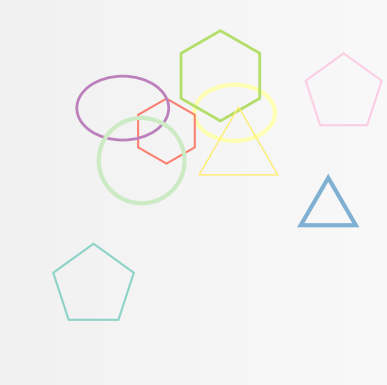[{"shape": "pentagon", "thickness": 1.5, "radius": 0.55, "center": [0.241, 0.258]}, {"shape": "oval", "thickness": 3, "radius": 0.52, "center": [0.605, 0.707]}, {"shape": "hexagon", "thickness": 1.5, "radius": 0.42, "center": [0.43, 0.66]}, {"shape": "triangle", "thickness": 3, "radius": 0.41, "center": [0.847, 0.456]}, {"shape": "hexagon", "thickness": 2, "radius": 0.59, "center": [0.569, 0.803]}, {"shape": "pentagon", "thickness": 1.5, "radius": 0.52, "center": [0.887, 0.758]}, {"shape": "oval", "thickness": 2, "radius": 0.59, "center": [0.317, 0.719]}, {"shape": "circle", "thickness": 3, "radius": 0.55, "center": [0.366, 0.583]}, {"shape": "triangle", "thickness": 1, "radius": 0.59, "center": [0.615, 0.604]}]